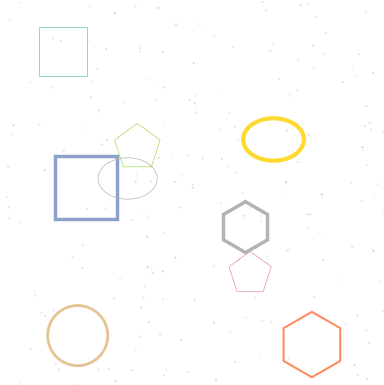[{"shape": "square", "thickness": 0.5, "radius": 0.32, "center": [0.164, 0.866]}, {"shape": "hexagon", "thickness": 1.5, "radius": 0.42, "center": [0.81, 0.105]}, {"shape": "square", "thickness": 2.5, "radius": 0.4, "center": [0.223, 0.513]}, {"shape": "pentagon", "thickness": 0.5, "radius": 0.29, "center": [0.65, 0.289]}, {"shape": "pentagon", "thickness": 0.5, "radius": 0.31, "center": [0.357, 0.617]}, {"shape": "oval", "thickness": 3, "radius": 0.39, "center": [0.71, 0.638]}, {"shape": "circle", "thickness": 2, "radius": 0.39, "center": [0.202, 0.128]}, {"shape": "hexagon", "thickness": 2.5, "radius": 0.33, "center": [0.638, 0.41]}, {"shape": "oval", "thickness": 0.5, "radius": 0.38, "center": [0.332, 0.536]}]